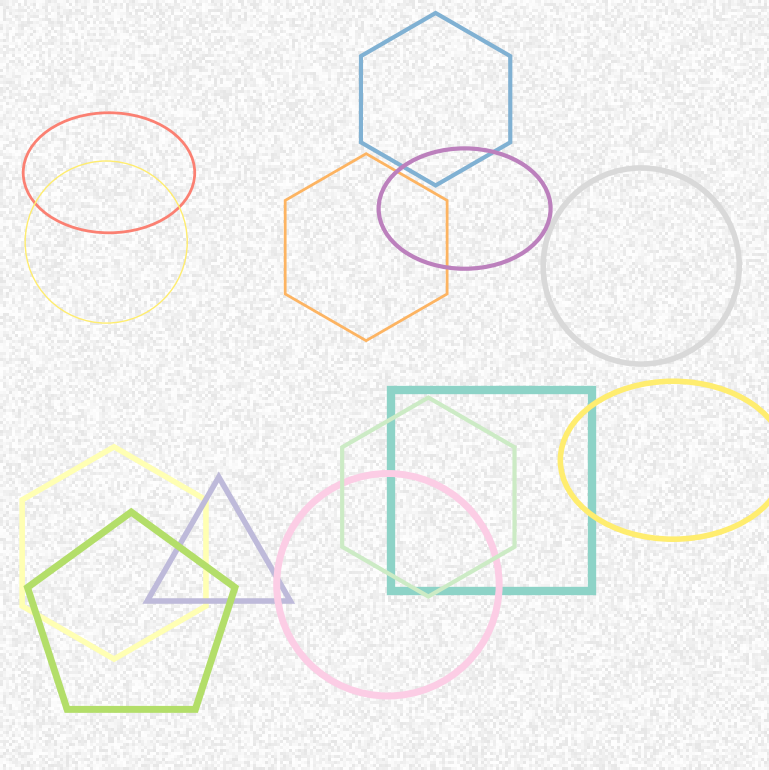[{"shape": "square", "thickness": 3, "radius": 0.65, "center": [0.639, 0.363]}, {"shape": "hexagon", "thickness": 2, "radius": 0.69, "center": [0.148, 0.282]}, {"shape": "triangle", "thickness": 2, "radius": 0.54, "center": [0.284, 0.273]}, {"shape": "oval", "thickness": 1, "radius": 0.56, "center": [0.142, 0.776]}, {"shape": "hexagon", "thickness": 1.5, "radius": 0.56, "center": [0.566, 0.871]}, {"shape": "hexagon", "thickness": 1, "radius": 0.61, "center": [0.476, 0.679]}, {"shape": "pentagon", "thickness": 2.5, "radius": 0.71, "center": [0.17, 0.193]}, {"shape": "circle", "thickness": 2.5, "radius": 0.72, "center": [0.504, 0.241]}, {"shape": "circle", "thickness": 2, "radius": 0.64, "center": [0.833, 0.655]}, {"shape": "oval", "thickness": 1.5, "radius": 0.56, "center": [0.603, 0.729]}, {"shape": "hexagon", "thickness": 1.5, "radius": 0.65, "center": [0.556, 0.355]}, {"shape": "circle", "thickness": 0.5, "radius": 0.53, "center": [0.138, 0.686]}, {"shape": "oval", "thickness": 2, "radius": 0.73, "center": [0.874, 0.402]}]